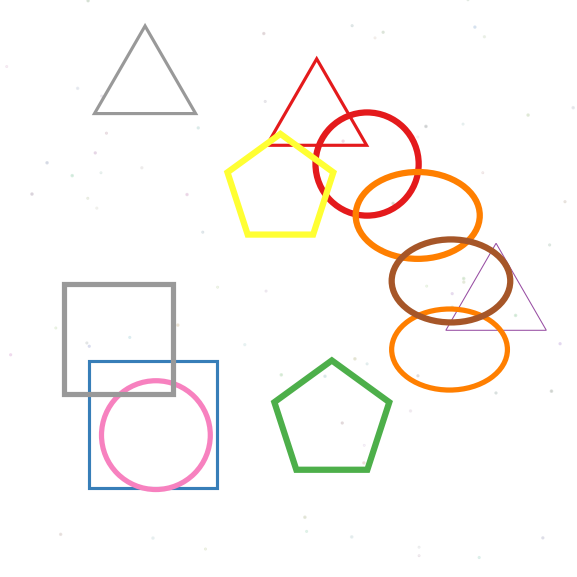[{"shape": "triangle", "thickness": 1.5, "radius": 0.5, "center": [0.548, 0.797]}, {"shape": "circle", "thickness": 3, "radius": 0.45, "center": [0.636, 0.715]}, {"shape": "square", "thickness": 1.5, "radius": 0.55, "center": [0.265, 0.264]}, {"shape": "pentagon", "thickness": 3, "radius": 0.52, "center": [0.575, 0.27]}, {"shape": "triangle", "thickness": 0.5, "radius": 0.5, "center": [0.859, 0.477]}, {"shape": "oval", "thickness": 2.5, "radius": 0.5, "center": [0.778, 0.394]}, {"shape": "oval", "thickness": 3, "radius": 0.54, "center": [0.723, 0.626]}, {"shape": "pentagon", "thickness": 3, "radius": 0.48, "center": [0.486, 0.671]}, {"shape": "oval", "thickness": 3, "radius": 0.51, "center": [0.781, 0.513]}, {"shape": "circle", "thickness": 2.5, "radius": 0.47, "center": [0.27, 0.246]}, {"shape": "triangle", "thickness": 1.5, "radius": 0.51, "center": [0.251, 0.853]}, {"shape": "square", "thickness": 2.5, "radius": 0.47, "center": [0.205, 0.412]}]